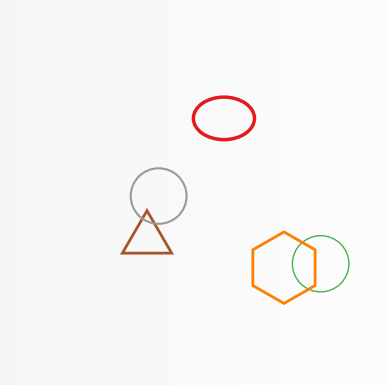[{"shape": "oval", "thickness": 2.5, "radius": 0.39, "center": [0.578, 0.693]}, {"shape": "circle", "thickness": 1, "radius": 0.36, "center": [0.827, 0.315]}, {"shape": "hexagon", "thickness": 2, "radius": 0.46, "center": [0.733, 0.305]}, {"shape": "triangle", "thickness": 2, "radius": 0.37, "center": [0.379, 0.379]}, {"shape": "circle", "thickness": 1.5, "radius": 0.36, "center": [0.409, 0.491]}]